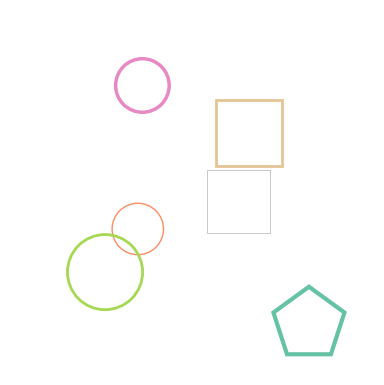[{"shape": "pentagon", "thickness": 3, "radius": 0.48, "center": [0.802, 0.158]}, {"shape": "circle", "thickness": 1, "radius": 0.33, "center": [0.358, 0.405]}, {"shape": "circle", "thickness": 2.5, "radius": 0.35, "center": [0.37, 0.778]}, {"shape": "circle", "thickness": 2, "radius": 0.49, "center": [0.273, 0.293]}, {"shape": "square", "thickness": 2, "radius": 0.43, "center": [0.647, 0.655]}, {"shape": "square", "thickness": 0.5, "radius": 0.41, "center": [0.619, 0.476]}]